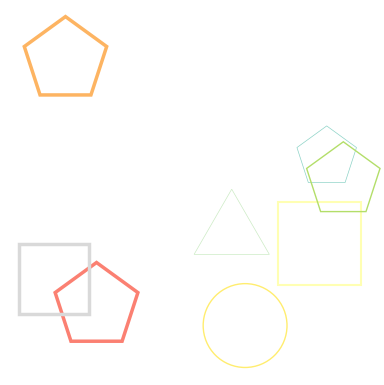[{"shape": "pentagon", "thickness": 0.5, "radius": 0.41, "center": [0.849, 0.592]}, {"shape": "square", "thickness": 1.5, "radius": 0.54, "center": [0.829, 0.369]}, {"shape": "pentagon", "thickness": 2.5, "radius": 0.56, "center": [0.251, 0.205]}, {"shape": "pentagon", "thickness": 2.5, "radius": 0.56, "center": [0.17, 0.844]}, {"shape": "pentagon", "thickness": 1, "radius": 0.5, "center": [0.892, 0.531]}, {"shape": "square", "thickness": 2.5, "radius": 0.46, "center": [0.141, 0.275]}, {"shape": "triangle", "thickness": 0.5, "radius": 0.56, "center": [0.602, 0.396]}, {"shape": "circle", "thickness": 1, "radius": 0.54, "center": [0.637, 0.154]}]